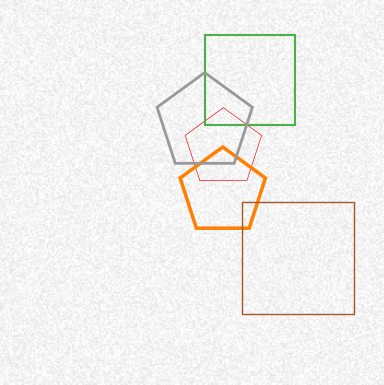[{"shape": "pentagon", "thickness": 0.5, "radius": 0.52, "center": [0.58, 0.616]}, {"shape": "square", "thickness": 1.5, "radius": 0.58, "center": [0.649, 0.792]}, {"shape": "pentagon", "thickness": 2.5, "radius": 0.58, "center": [0.579, 0.502]}, {"shape": "square", "thickness": 1, "radius": 0.73, "center": [0.773, 0.33]}, {"shape": "pentagon", "thickness": 2, "radius": 0.65, "center": [0.532, 0.681]}]